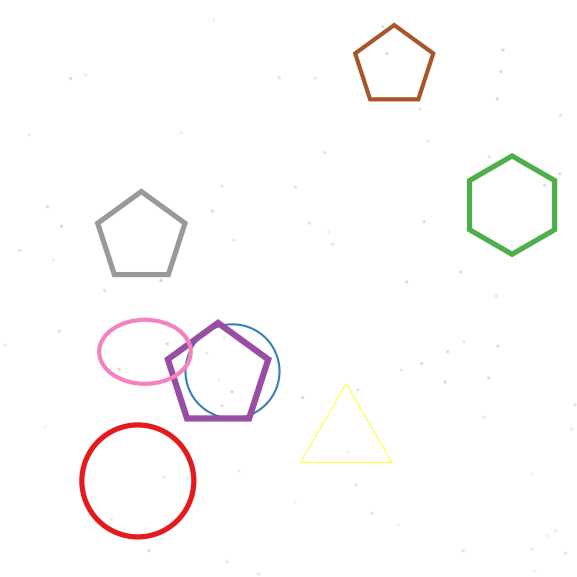[{"shape": "circle", "thickness": 2.5, "radius": 0.48, "center": [0.239, 0.166]}, {"shape": "circle", "thickness": 1, "radius": 0.41, "center": [0.403, 0.356]}, {"shape": "hexagon", "thickness": 2.5, "radius": 0.43, "center": [0.887, 0.644]}, {"shape": "pentagon", "thickness": 3, "radius": 0.46, "center": [0.378, 0.349]}, {"shape": "triangle", "thickness": 0.5, "radius": 0.46, "center": [0.6, 0.244]}, {"shape": "pentagon", "thickness": 2, "radius": 0.36, "center": [0.683, 0.885]}, {"shape": "oval", "thickness": 2, "radius": 0.4, "center": [0.251, 0.39]}, {"shape": "pentagon", "thickness": 2.5, "radius": 0.4, "center": [0.245, 0.588]}]